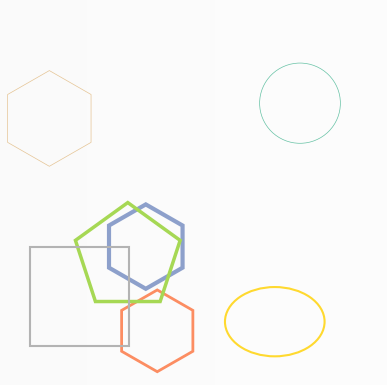[{"shape": "circle", "thickness": 0.5, "radius": 0.52, "center": [0.774, 0.732]}, {"shape": "hexagon", "thickness": 2, "radius": 0.53, "center": [0.406, 0.141]}, {"shape": "hexagon", "thickness": 3, "radius": 0.55, "center": [0.376, 0.359]}, {"shape": "pentagon", "thickness": 2.5, "radius": 0.71, "center": [0.33, 0.332]}, {"shape": "oval", "thickness": 1.5, "radius": 0.64, "center": [0.709, 0.164]}, {"shape": "hexagon", "thickness": 0.5, "radius": 0.62, "center": [0.127, 0.692]}, {"shape": "square", "thickness": 1.5, "radius": 0.64, "center": [0.206, 0.23]}]